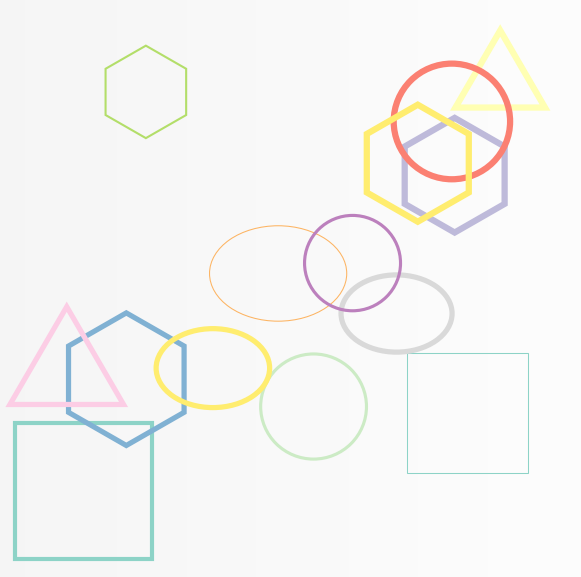[{"shape": "square", "thickness": 0.5, "radius": 0.52, "center": [0.804, 0.284]}, {"shape": "square", "thickness": 2, "radius": 0.59, "center": [0.144, 0.149]}, {"shape": "triangle", "thickness": 3, "radius": 0.44, "center": [0.861, 0.857]}, {"shape": "hexagon", "thickness": 3, "radius": 0.5, "center": [0.782, 0.696]}, {"shape": "circle", "thickness": 3, "radius": 0.5, "center": [0.777, 0.789]}, {"shape": "hexagon", "thickness": 2.5, "radius": 0.57, "center": [0.217, 0.343]}, {"shape": "oval", "thickness": 0.5, "radius": 0.59, "center": [0.479, 0.526]}, {"shape": "hexagon", "thickness": 1, "radius": 0.4, "center": [0.251, 0.84]}, {"shape": "triangle", "thickness": 2.5, "radius": 0.56, "center": [0.115, 0.355]}, {"shape": "oval", "thickness": 2.5, "radius": 0.48, "center": [0.682, 0.456]}, {"shape": "circle", "thickness": 1.5, "radius": 0.41, "center": [0.607, 0.544]}, {"shape": "circle", "thickness": 1.5, "radius": 0.46, "center": [0.539, 0.295]}, {"shape": "hexagon", "thickness": 3, "radius": 0.51, "center": [0.719, 0.716]}, {"shape": "oval", "thickness": 2.5, "radius": 0.49, "center": [0.366, 0.362]}]